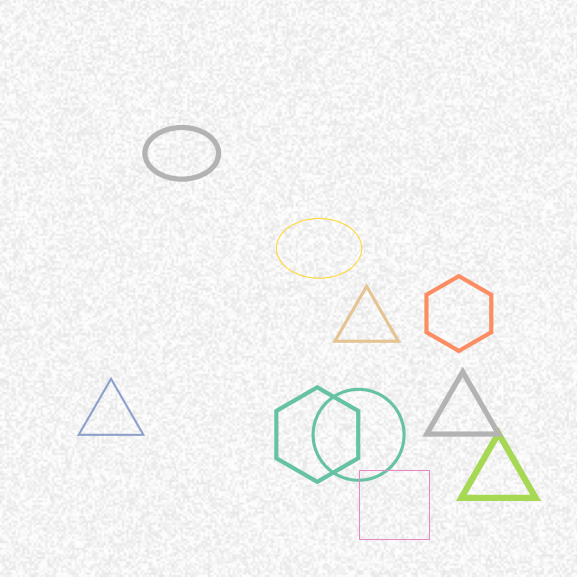[{"shape": "hexagon", "thickness": 2, "radius": 0.41, "center": [0.549, 0.247]}, {"shape": "circle", "thickness": 1.5, "radius": 0.39, "center": [0.621, 0.246]}, {"shape": "hexagon", "thickness": 2, "radius": 0.32, "center": [0.795, 0.456]}, {"shape": "triangle", "thickness": 1, "radius": 0.32, "center": [0.192, 0.279]}, {"shape": "square", "thickness": 0.5, "radius": 0.3, "center": [0.682, 0.125]}, {"shape": "triangle", "thickness": 3, "radius": 0.37, "center": [0.863, 0.174]}, {"shape": "oval", "thickness": 0.5, "radius": 0.37, "center": [0.553, 0.569]}, {"shape": "triangle", "thickness": 1.5, "radius": 0.32, "center": [0.635, 0.44]}, {"shape": "triangle", "thickness": 2.5, "radius": 0.36, "center": [0.801, 0.283]}, {"shape": "oval", "thickness": 2.5, "radius": 0.32, "center": [0.315, 0.734]}]